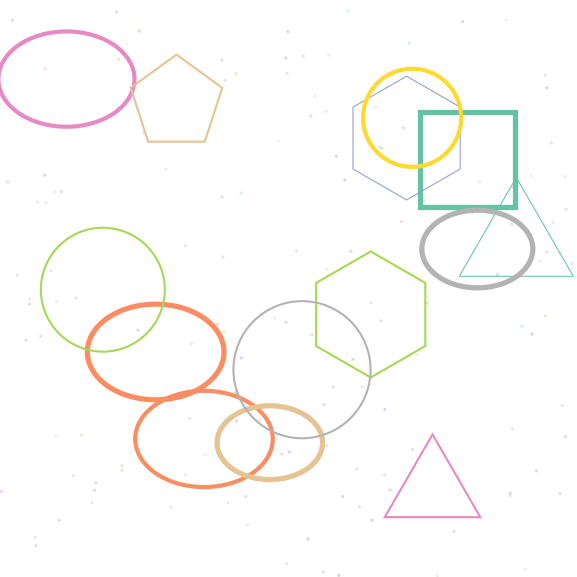[{"shape": "triangle", "thickness": 0.5, "radius": 0.57, "center": [0.894, 0.578]}, {"shape": "square", "thickness": 2.5, "radius": 0.41, "center": [0.81, 0.723]}, {"shape": "oval", "thickness": 2, "radius": 0.6, "center": [0.353, 0.239]}, {"shape": "oval", "thickness": 2.5, "radius": 0.59, "center": [0.27, 0.39]}, {"shape": "hexagon", "thickness": 0.5, "radius": 0.54, "center": [0.704, 0.76]}, {"shape": "oval", "thickness": 2, "radius": 0.59, "center": [0.115, 0.862]}, {"shape": "triangle", "thickness": 1, "radius": 0.48, "center": [0.749, 0.151]}, {"shape": "circle", "thickness": 1, "radius": 0.54, "center": [0.178, 0.498]}, {"shape": "hexagon", "thickness": 1, "radius": 0.55, "center": [0.642, 0.455]}, {"shape": "circle", "thickness": 2, "radius": 0.42, "center": [0.714, 0.795]}, {"shape": "oval", "thickness": 2.5, "radius": 0.46, "center": [0.467, 0.233]}, {"shape": "pentagon", "thickness": 1, "radius": 0.42, "center": [0.306, 0.821]}, {"shape": "oval", "thickness": 2.5, "radius": 0.48, "center": [0.827, 0.568]}, {"shape": "circle", "thickness": 1, "radius": 0.59, "center": [0.523, 0.359]}]